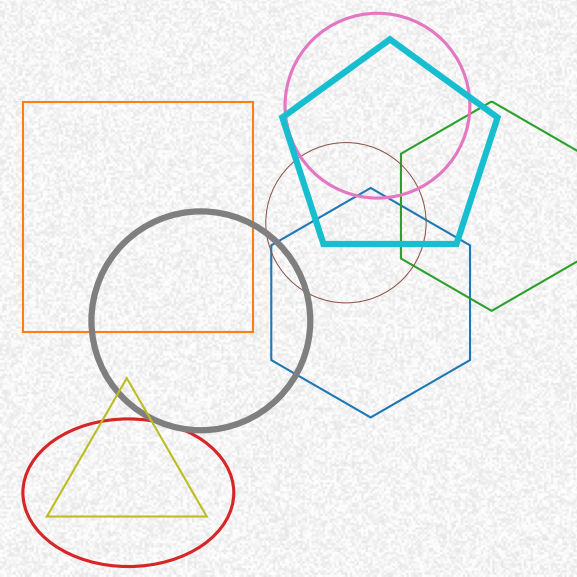[{"shape": "hexagon", "thickness": 1, "radius": 0.99, "center": [0.642, 0.475]}, {"shape": "square", "thickness": 1, "radius": 1.0, "center": [0.24, 0.623]}, {"shape": "hexagon", "thickness": 1, "radius": 0.91, "center": [0.851, 0.642]}, {"shape": "oval", "thickness": 1.5, "radius": 0.91, "center": [0.222, 0.146]}, {"shape": "circle", "thickness": 0.5, "radius": 0.69, "center": [0.599, 0.613]}, {"shape": "circle", "thickness": 1.5, "radius": 0.8, "center": [0.654, 0.816]}, {"shape": "circle", "thickness": 3, "radius": 0.95, "center": [0.348, 0.444]}, {"shape": "triangle", "thickness": 1, "radius": 0.8, "center": [0.22, 0.185]}, {"shape": "pentagon", "thickness": 3, "radius": 0.98, "center": [0.675, 0.735]}]